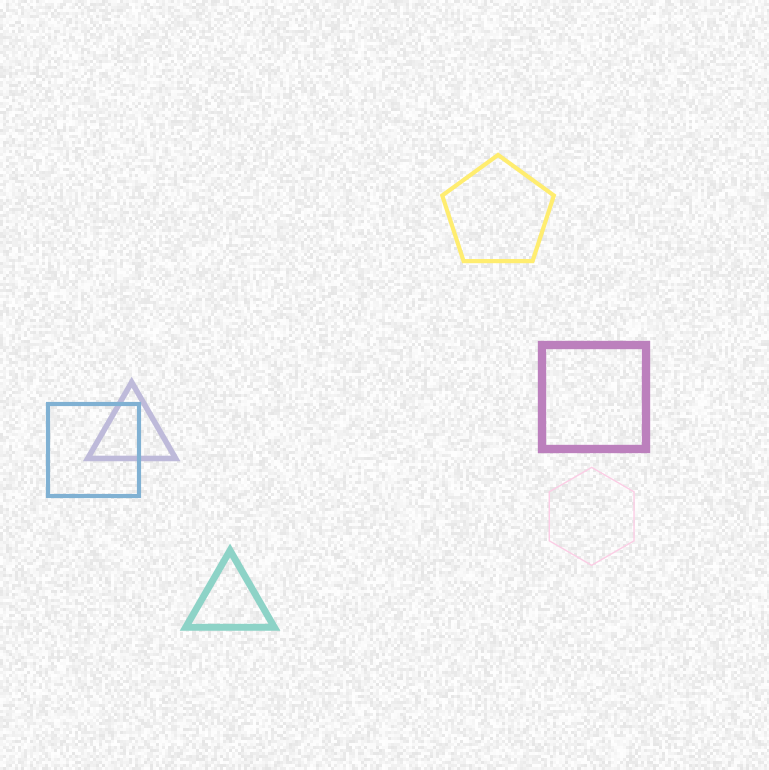[{"shape": "triangle", "thickness": 2.5, "radius": 0.33, "center": [0.299, 0.219]}, {"shape": "triangle", "thickness": 2, "radius": 0.33, "center": [0.171, 0.438]}, {"shape": "square", "thickness": 1.5, "radius": 0.3, "center": [0.121, 0.416]}, {"shape": "hexagon", "thickness": 0.5, "radius": 0.32, "center": [0.768, 0.329]}, {"shape": "square", "thickness": 3, "radius": 0.34, "center": [0.772, 0.484]}, {"shape": "pentagon", "thickness": 1.5, "radius": 0.38, "center": [0.647, 0.723]}]